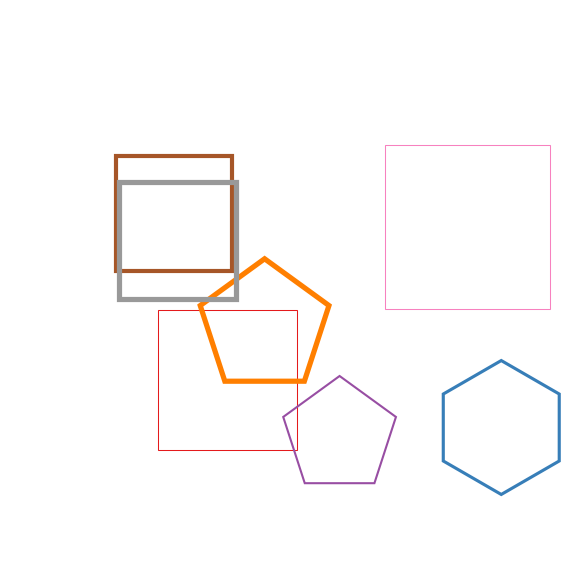[{"shape": "square", "thickness": 0.5, "radius": 0.6, "center": [0.394, 0.341]}, {"shape": "hexagon", "thickness": 1.5, "radius": 0.58, "center": [0.868, 0.259]}, {"shape": "pentagon", "thickness": 1, "radius": 0.51, "center": [0.588, 0.245]}, {"shape": "pentagon", "thickness": 2.5, "radius": 0.59, "center": [0.458, 0.434]}, {"shape": "square", "thickness": 2, "radius": 0.5, "center": [0.301, 0.63]}, {"shape": "square", "thickness": 0.5, "radius": 0.71, "center": [0.81, 0.606]}, {"shape": "square", "thickness": 2.5, "radius": 0.51, "center": [0.308, 0.583]}]